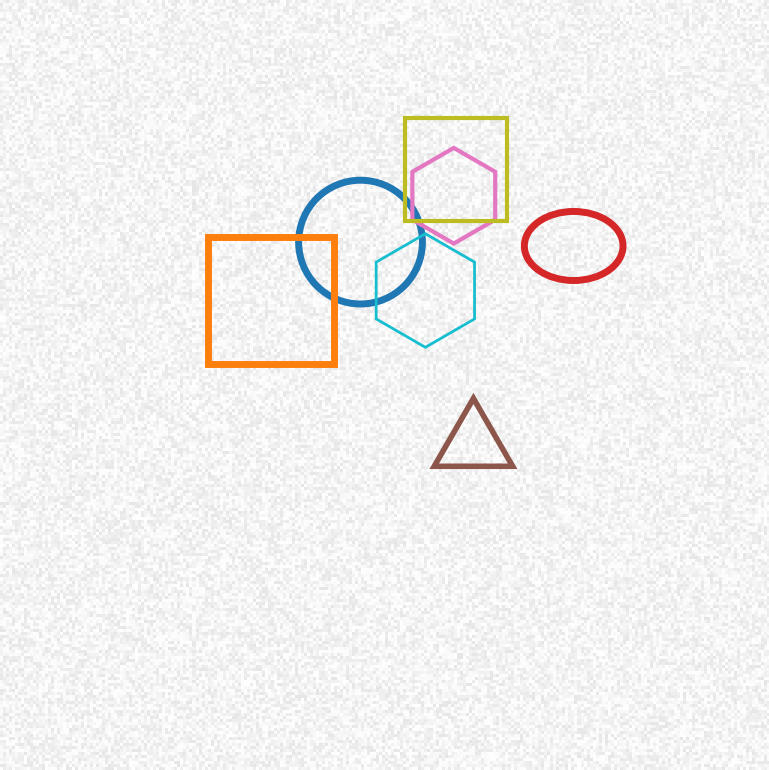[{"shape": "circle", "thickness": 2.5, "radius": 0.4, "center": [0.468, 0.686]}, {"shape": "square", "thickness": 2.5, "radius": 0.41, "center": [0.352, 0.61]}, {"shape": "oval", "thickness": 2.5, "radius": 0.32, "center": [0.745, 0.681]}, {"shape": "triangle", "thickness": 2, "radius": 0.29, "center": [0.615, 0.424]}, {"shape": "hexagon", "thickness": 1.5, "radius": 0.31, "center": [0.589, 0.746]}, {"shape": "square", "thickness": 1.5, "radius": 0.33, "center": [0.592, 0.78]}, {"shape": "hexagon", "thickness": 1, "radius": 0.37, "center": [0.552, 0.623]}]